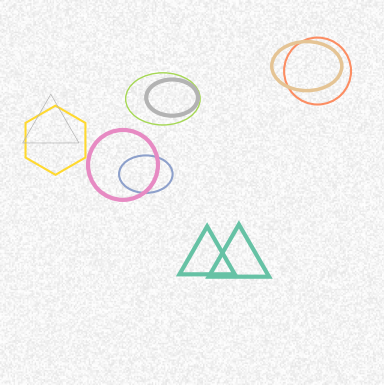[{"shape": "triangle", "thickness": 3, "radius": 0.42, "center": [0.538, 0.329]}, {"shape": "triangle", "thickness": 3, "radius": 0.45, "center": [0.621, 0.327]}, {"shape": "circle", "thickness": 1.5, "radius": 0.43, "center": [0.825, 0.815]}, {"shape": "oval", "thickness": 1.5, "radius": 0.35, "center": [0.379, 0.548]}, {"shape": "circle", "thickness": 3, "radius": 0.45, "center": [0.319, 0.572]}, {"shape": "oval", "thickness": 1, "radius": 0.48, "center": [0.423, 0.743]}, {"shape": "hexagon", "thickness": 1.5, "radius": 0.45, "center": [0.144, 0.636]}, {"shape": "oval", "thickness": 2.5, "radius": 0.45, "center": [0.797, 0.828]}, {"shape": "oval", "thickness": 3, "radius": 0.34, "center": [0.447, 0.747]}, {"shape": "triangle", "thickness": 0.5, "radius": 0.42, "center": [0.132, 0.671]}]